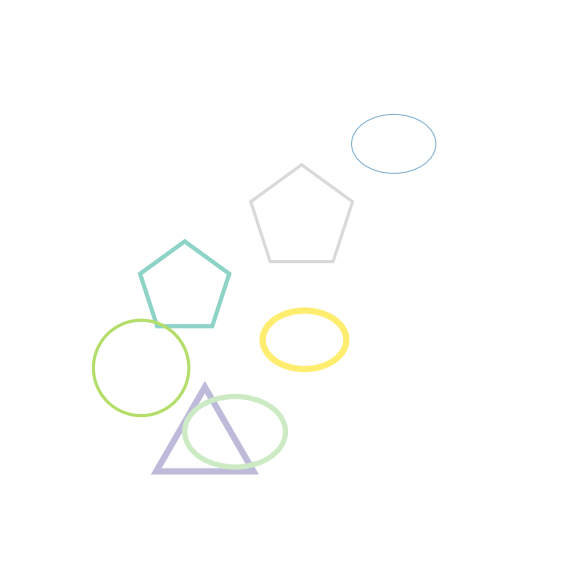[{"shape": "pentagon", "thickness": 2, "radius": 0.41, "center": [0.32, 0.5]}, {"shape": "triangle", "thickness": 3, "radius": 0.49, "center": [0.355, 0.232]}, {"shape": "oval", "thickness": 0.5, "radius": 0.37, "center": [0.682, 0.75]}, {"shape": "circle", "thickness": 1.5, "radius": 0.41, "center": [0.244, 0.362]}, {"shape": "pentagon", "thickness": 1.5, "radius": 0.46, "center": [0.522, 0.621]}, {"shape": "oval", "thickness": 2.5, "radius": 0.44, "center": [0.407, 0.251]}, {"shape": "oval", "thickness": 3, "radius": 0.36, "center": [0.527, 0.411]}]